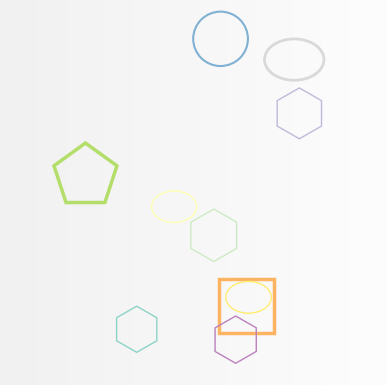[{"shape": "hexagon", "thickness": 1, "radius": 0.3, "center": [0.353, 0.145]}, {"shape": "oval", "thickness": 1, "radius": 0.29, "center": [0.449, 0.463]}, {"shape": "hexagon", "thickness": 1, "radius": 0.33, "center": [0.773, 0.706]}, {"shape": "circle", "thickness": 1.5, "radius": 0.35, "center": [0.569, 0.899]}, {"shape": "square", "thickness": 2.5, "radius": 0.35, "center": [0.636, 0.205]}, {"shape": "pentagon", "thickness": 2.5, "radius": 0.43, "center": [0.221, 0.543]}, {"shape": "oval", "thickness": 2, "radius": 0.38, "center": [0.759, 0.845]}, {"shape": "hexagon", "thickness": 1, "radius": 0.31, "center": [0.608, 0.118]}, {"shape": "hexagon", "thickness": 1, "radius": 0.34, "center": [0.552, 0.389]}, {"shape": "oval", "thickness": 1, "radius": 0.29, "center": [0.641, 0.228]}]